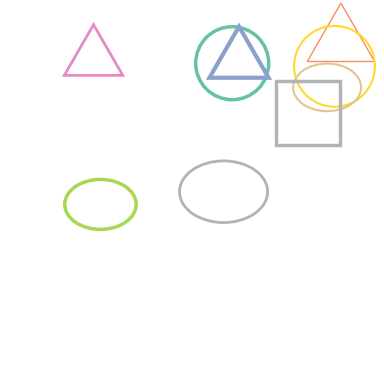[{"shape": "circle", "thickness": 2.5, "radius": 0.47, "center": [0.603, 0.836]}, {"shape": "triangle", "thickness": 1, "radius": 0.51, "center": [0.886, 0.891]}, {"shape": "triangle", "thickness": 3, "radius": 0.44, "center": [0.621, 0.842]}, {"shape": "triangle", "thickness": 2, "radius": 0.44, "center": [0.243, 0.848]}, {"shape": "oval", "thickness": 2.5, "radius": 0.46, "center": [0.261, 0.469]}, {"shape": "circle", "thickness": 1.5, "radius": 0.52, "center": [0.869, 0.828]}, {"shape": "oval", "thickness": 1.5, "radius": 0.44, "center": [0.85, 0.773]}, {"shape": "oval", "thickness": 2, "radius": 0.57, "center": [0.581, 0.502]}, {"shape": "square", "thickness": 2.5, "radius": 0.41, "center": [0.8, 0.706]}]